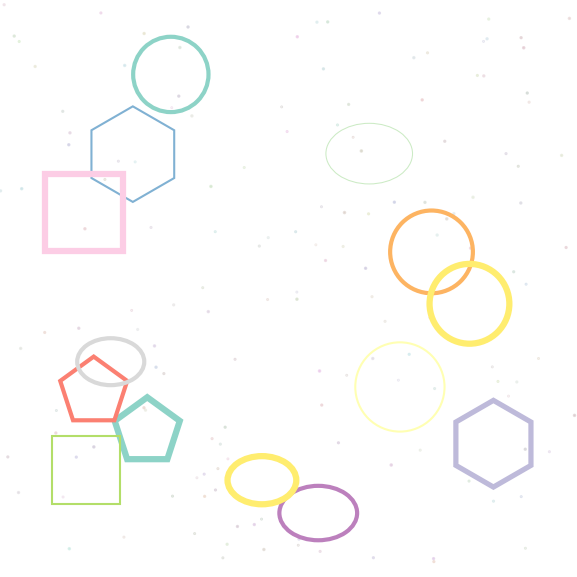[{"shape": "pentagon", "thickness": 3, "radius": 0.3, "center": [0.255, 0.252]}, {"shape": "circle", "thickness": 2, "radius": 0.33, "center": [0.296, 0.87]}, {"shape": "circle", "thickness": 1, "radius": 0.39, "center": [0.692, 0.329]}, {"shape": "hexagon", "thickness": 2.5, "radius": 0.38, "center": [0.854, 0.231]}, {"shape": "pentagon", "thickness": 2, "radius": 0.3, "center": [0.162, 0.321]}, {"shape": "hexagon", "thickness": 1, "radius": 0.41, "center": [0.23, 0.732]}, {"shape": "circle", "thickness": 2, "radius": 0.36, "center": [0.747, 0.563]}, {"shape": "square", "thickness": 1, "radius": 0.29, "center": [0.148, 0.185]}, {"shape": "square", "thickness": 3, "radius": 0.34, "center": [0.145, 0.631]}, {"shape": "oval", "thickness": 2, "radius": 0.29, "center": [0.192, 0.373]}, {"shape": "oval", "thickness": 2, "radius": 0.34, "center": [0.551, 0.111]}, {"shape": "oval", "thickness": 0.5, "radius": 0.37, "center": [0.639, 0.733]}, {"shape": "circle", "thickness": 3, "radius": 0.35, "center": [0.813, 0.473]}, {"shape": "oval", "thickness": 3, "radius": 0.3, "center": [0.454, 0.168]}]